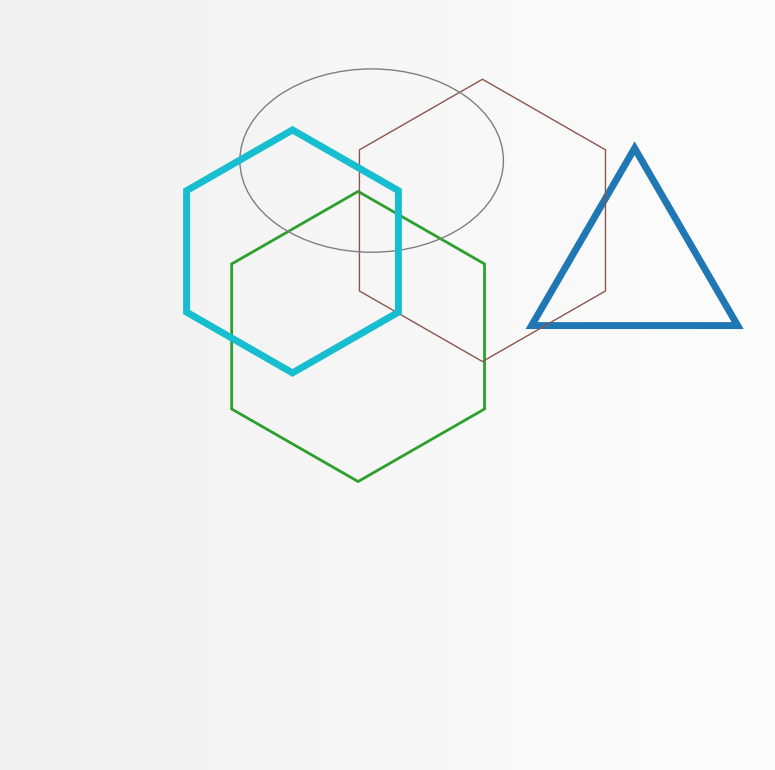[{"shape": "triangle", "thickness": 2.5, "radius": 0.77, "center": [0.819, 0.654]}, {"shape": "hexagon", "thickness": 1, "radius": 0.94, "center": [0.462, 0.563]}, {"shape": "hexagon", "thickness": 0.5, "radius": 0.92, "center": [0.623, 0.714]}, {"shape": "oval", "thickness": 0.5, "radius": 0.85, "center": [0.48, 0.791]}, {"shape": "hexagon", "thickness": 2.5, "radius": 0.79, "center": [0.377, 0.673]}]